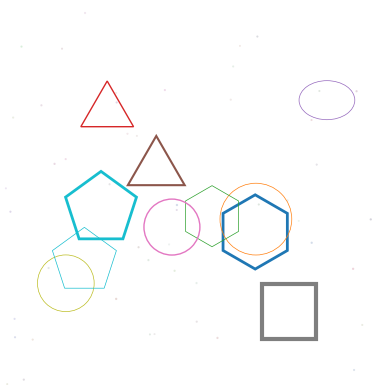[{"shape": "hexagon", "thickness": 2, "radius": 0.48, "center": [0.663, 0.398]}, {"shape": "circle", "thickness": 0.5, "radius": 0.47, "center": [0.665, 0.431]}, {"shape": "hexagon", "thickness": 0.5, "radius": 0.4, "center": [0.551, 0.438]}, {"shape": "triangle", "thickness": 1, "radius": 0.4, "center": [0.278, 0.71]}, {"shape": "oval", "thickness": 0.5, "radius": 0.36, "center": [0.849, 0.74]}, {"shape": "triangle", "thickness": 1.5, "radius": 0.43, "center": [0.406, 0.562]}, {"shape": "circle", "thickness": 1, "radius": 0.36, "center": [0.447, 0.41]}, {"shape": "square", "thickness": 3, "radius": 0.35, "center": [0.75, 0.191]}, {"shape": "circle", "thickness": 0.5, "radius": 0.37, "center": [0.171, 0.264]}, {"shape": "pentagon", "thickness": 2, "radius": 0.48, "center": [0.262, 0.458]}, {"shape": "pentagon", "thickness": 0.5, "radius": 0.44, "center": [0.219, 0.322]}]